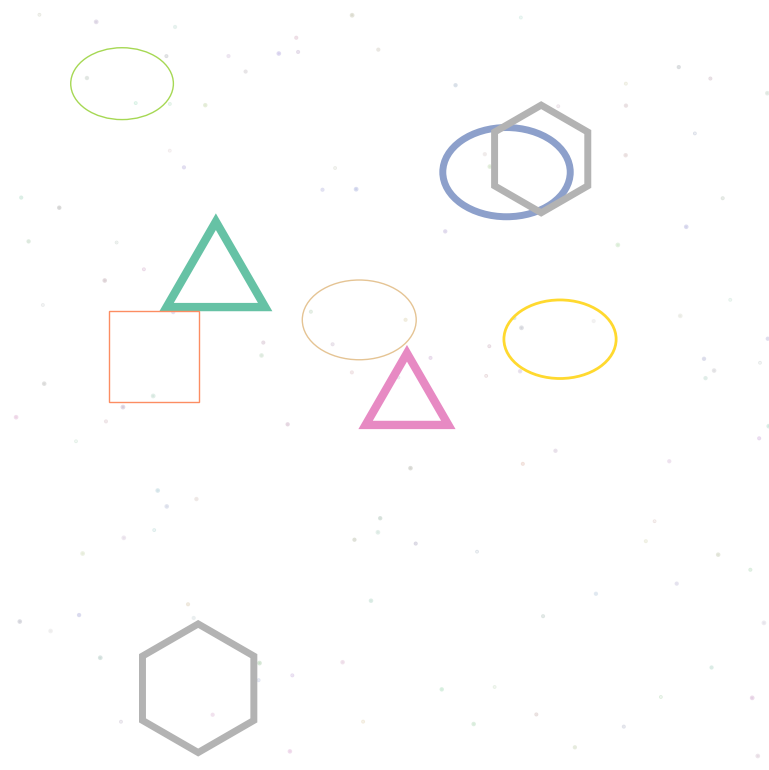[{"shape": "triangle", "thickness": 3, "radius": 0.37, "center": [0.28, 0.638]}, {"shape": "square", "thickness": 0.5, "radius": 0.29, "center": [0.2, 0.537]}, {"shape": "oval", "thickness": 2.5, "radius": 0.41, "center": [0.658, 0.776]}, {"shape": "triangle", "thickness": 3, "radius": 0.31, "center": [0.529, 0.479]}, {"shape": "oval", "thickness": 0.5, "radius": 0.33, "center": [0.159, 0.891]}, {"shape": "oval", "thickness": 1, "radius": 0.36, "center": [0.727, 0.559]}, {"shape": "oval", "thickness": 0.5, "radius": 0.37, "center": [0.467, 0.585]}, {"shape": "hexagon", "thickness": 2.5, "radius": 0.42, "center": [0.257, 0.106]}, {"shape": "hexagon", "thickness": 2.5, "radius": 0.35, "center": [0.703, 0.794]}]